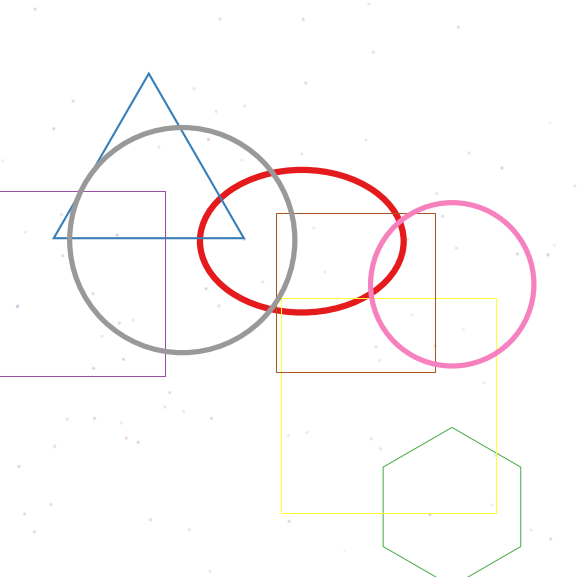[{"shape": "oval", "thickness": 3, "radius": 0.88, "center": [0.523, 0.581]}, {"shape": "triangle", "thickness": 1, "radius": 0.95, "center": [0.258, 0.682]}, {"shape": "hexagon", "thickness": 0.5, "radius": 0.69, "center": [0.783, 0.121]}, {"shape": "square", "thickness": 0.5, "radius": 0.8, "center": [0.125, 0.508]}, {"shape": "square", "thickness": 0.5, "radius": 0.93, "center": [0.673, 0.296]}, {"shape": "square", "thickness": 0.5, "radius": 0.69, "center": [0.615, 0.493]}, {"shape": "circle", "thickness": 2.5, "radius": 0.71, "center": [0.783, 0.507]}, {"shape": "circle", "thickness": 2.5, "radius": 0.97, "center": [0.316, 0.583]}]